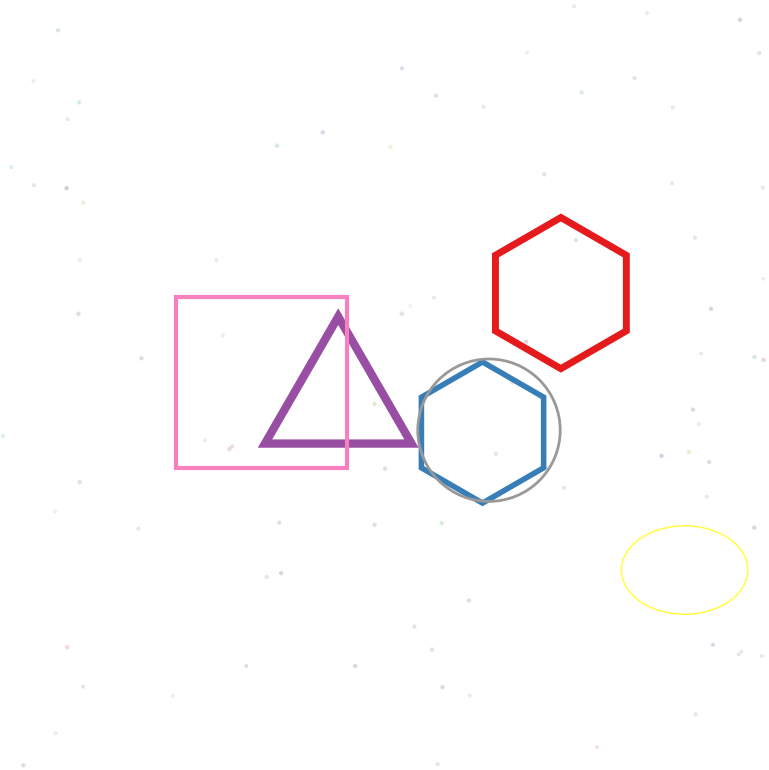[{"shape": "hexagon", "thickness": 2.5, "radius": 0.49, "center": [0.728, 0.619]}, {"shape": "hexagon", "thickness": 2, "radius": 0.46, "center": [0.627, 0.438]}, {"shape": "triangle", "thickness": 3, "radius": 0.55, "center": [0.439, 0.479]}, {"shape": "oval", "thickness": 0.5, "radius": 0.41, "center": [0.889, 0.26]}, {"shape": "square", "thickness": 1.5, "radius": 0.56, "center": [0.34, 0.503]}, {"shape": "circle", "thickness": 1, "radius": 0.46, "center": [0.635, 0.441]}]